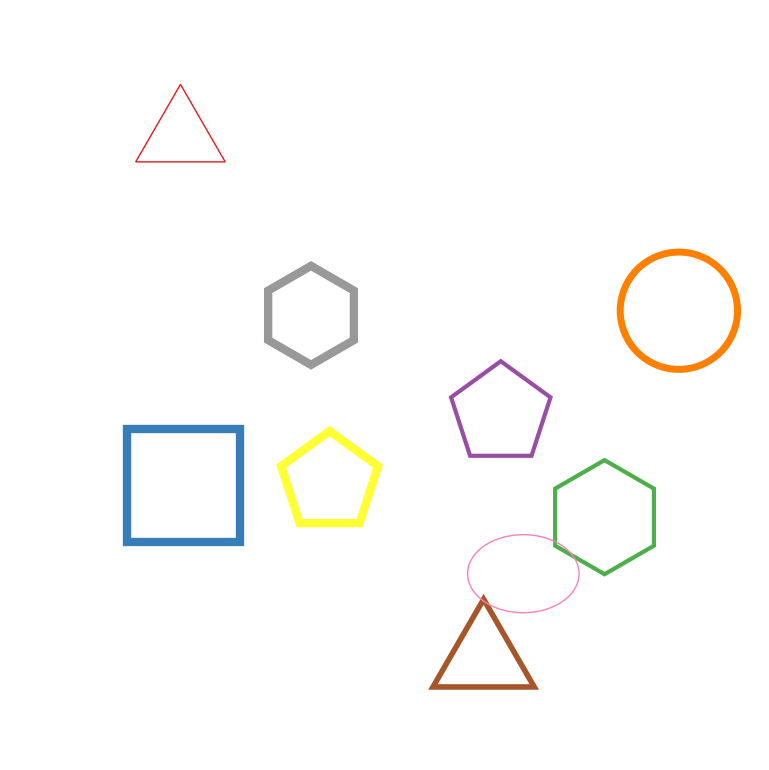[{"shape": "triangle", "thickness": 0.5, "radius": 0.34, "center": [0.234, 0.823]}, {"shape": "square", "thickness": 3, "radius": 0.37, "center": [0.238, 0.369]}, {"shape": "hexagon", "thickness": 1.5, "radius": 0.37, "center": [0.785, 0.328]}, {"shape": "pentagon", "thickness": 1.5, "radius": 0.34, "center": [0.65, 0.463]}, {"shape": "circle", "thickness": 2.5, "radius": 0.38, "center": [0.882, 0.596]}, {"shape": "pentagon", "thickness": 3, "radius": 0.33, "center": [0.428, 0.374]}, {"shape": "triangle", "thickness": 2, "radius": 0.38, "center": [0.628, 0.146]}, {"shape": "oval", "thickness": 0.5, "radius": 0.36, "center": [0.68, 0.255]}, {"shape": "hexagon", "thickness": 3, "radius": 0.32, "center": [0.404, 0.59]}]